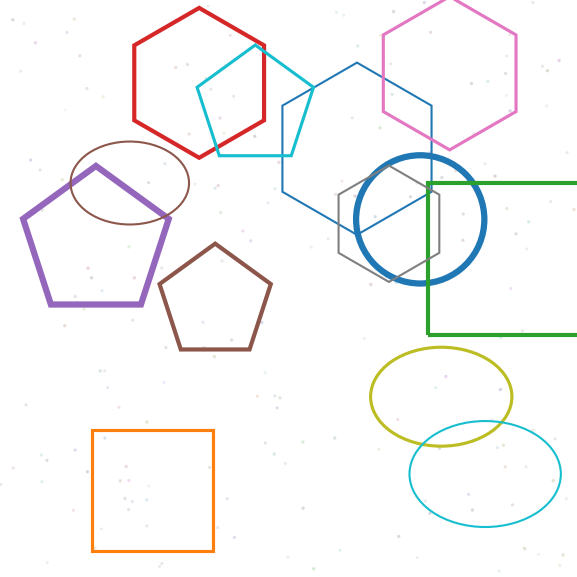[{"shape": "circle", "thickness": 3, "radius": 0.56, "center": [0.728, 0.619]}, {"shape": "hexagon", "thickness": 1, "radius": 0.75, "center": [0.618, 0.742]}, {"shape": "square", "thickness": 1.5, "radius": 0.52, "center": [0.264, 0.149]}, {"shape": "square", "thickness": 2, "radius": 0.66, "center": [0.873, 0.551]}, {"shape": "hexagon", "thickness": 2, "radius": 0.65, "center": [0.345, 0.856]}, {"shape": "pentagon", "thickness": 3, "radius": 0.66, "center": [0.166, 0.579]}, {"shape": "pentagon", "thickness": 2, "radius": 0.51, "center": [0.373, 0.476]}, {"shape": "oval", "thickness": 1, "radius": 0.51, "center": [0.225, 0.682]}, {"shape": "hexagon", "thickness": 1.5, "radius": 0.66, "center": [0.779, 0.872]}, {"shape": "hexagon", "thickness": 1, "radius": 0.5, "center": [0.673, 0.612]}, {"shape": "oval", "thickness": 1.5, "radius": 0.61, "center": [0.764, 0.312]}, {"shape": "pentagon", "thickness": 1.5, "radius": 0.53, "center": [0.442, 0.815]}, {"shape": "oval", "thickness": 1, "radius": 0.66, "center": [0.84, 0.178]}]